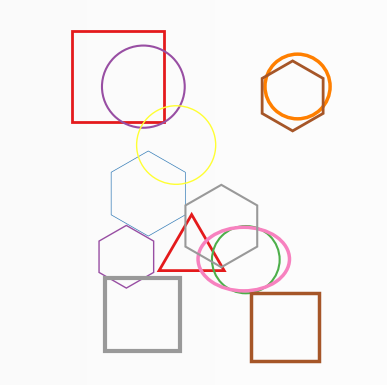[{"shape": "square", "thickness": 2, "radius": 0.59, "center": [0.304, 0.801]}, {"shape": "triangle", "thickness": 2, "radius": 0.49, "center": [0.495, 0.346]}, {"shape": "hexagon", "thickness": 0.5, "radius": 0.55, "center": [0.383, 0.497]}, {"shape": "circle", "thickness": 1.5, "radius": 0.44, "center": [0.634, 0.326]}, {"shape": "circle", "thickness": 1.5, "radius": 0.53, "center": [0.37, 0.775]}, {"shape": "hexagon", "thickness": 1, "radius": 0.41, "center": [0.326, 0.333]}, {"shape": "circle", "thickness": 2.5, "radius": 0.42, "center": [0.768, 0.775]}, {"shape": "circle", "thickness": 1, "radius": 0.51, "center": [0.455, 0.623]}, {"shape": "square", "thickness": 2.5, "radius": 0.44, "center": [0.736, 0.151]}, {"shape": "hexagon", "thickness": 2, "radius": 0.45, "center": [0.755, 0.751]}, {"shape": "oval", "thickness": 2.5, "radius": 0.59, "center": [0.629, 0.327]}, {"shape": "square", "thickness": 3, "radius": 0.48, "center": [0.368, 0.183]}, {"shape": "hexagon", "thickness": 1.5, "radius": 0.53, "center": [0.571, 0.413]}]